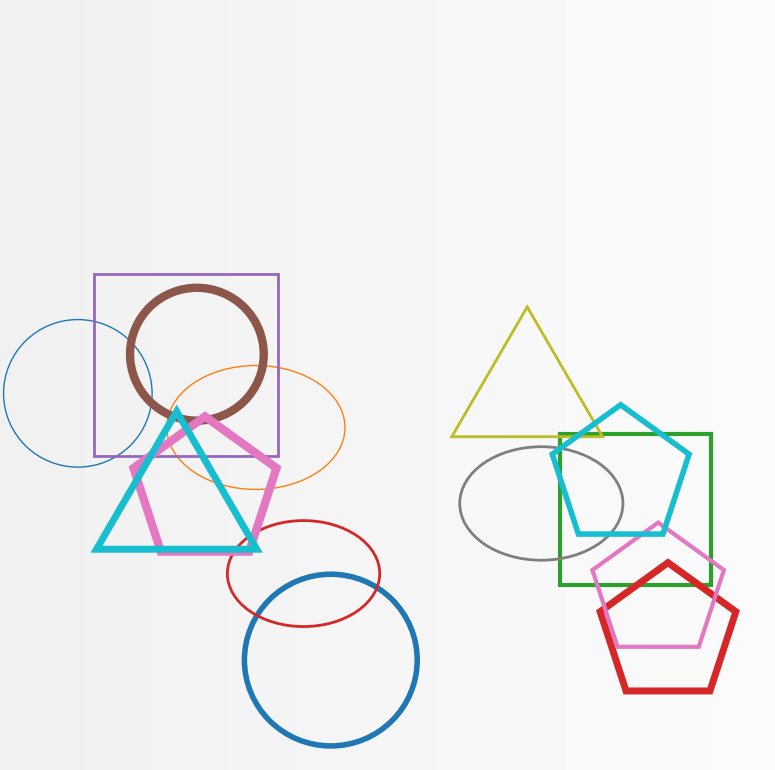[{"shape": "circle", "thickness": 2, "radius": 0.56, "center": [0.427, 0.143]}, {"shape": "circle", "thickness": 0.5, "radius": 0.48, "center": [0.1, 0.489]}, {"shape": "oval", "thickness": 0.5, "radius": 0.57, "center": [0.33, 0.445]}, {"shape": "square", "thickness": 1.5, "radius": 0.49, "center": [0.82, 0.338]}, {"shape": "oval", "thickness": 1, "radius": 0.49, "center": [0.392, 0.255]}, {"shape": "pentagon", "thickness": 2.5, "radius": 0.46, "center": [0.862, 0.177]}, {"shape": "square", "thickness": 1, "radius": 0.59, "center": [0.24, 0.526]}, {"shape": "circle", "thickness": 3, "radius": 0.43, "center": [0.254, 0.54]}, {"shape": "pentagon", "thickness": 1.5, "radius": 0.45, "center": [0.849, 0.232]}, {"shape": "pentagon", "thickness": 3, "radius": 0.48, "center": [0.265, 0.362]}, {"shape": "oval", "thickness": 1, "radius": 0.53, "center": [0.698, 0.346]}, {"shape": "triangle", "thickness": 1, "radius": 0.56, "center": [0.68, 0.489]}, {"shape": "triangle", "thickness": 2.5, "radius": 0.6, "center": [0.228, 0.346]}, {"shape": "pentagon", "thickness": 2, "radius": 0.46, "center": [0.801, 0.381]}]